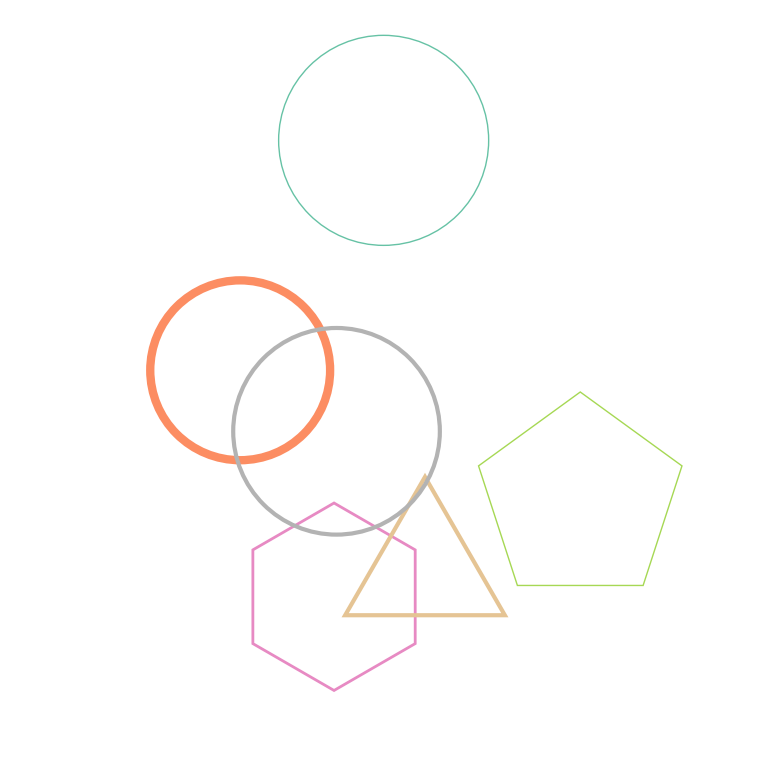[{"shape": "circle", "thickness": 0.5, "radius": 0.68, "center": [0.498, 0.818]}, {"shape": "circle", "thickness": 3, "radius": 0.58, "center": [0.312, 0.519]}, {"shape": "hexagon", "thickness": 1, "radius": 0.61, "center": [0.434, 0.225]}, {"shape": "pentagon", "thickness": 0.5, "radius": 0.69, "center": [0.754, 0.352]}, {"shape": "triangle", "thickness": 1.5, "radius": 0.6, "center": [0.552, 0.261]}, {"shape": "circle", "thickness": 1.5, "radius": 0.67, "center": [0.437, 0.44]}]